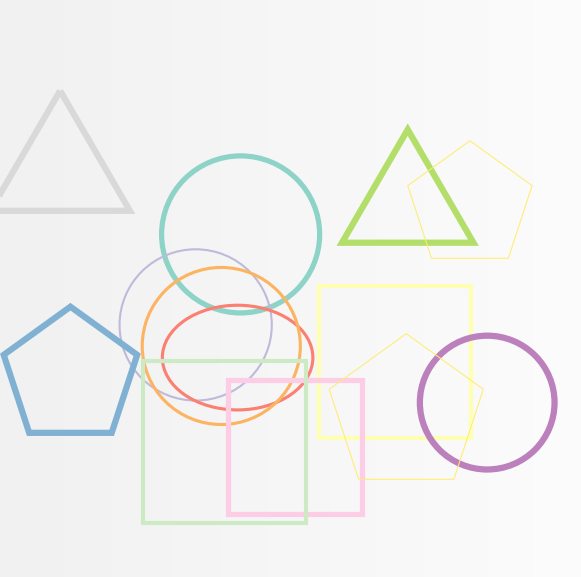[{"shape": "circle", "thickness": 2.5, "radius": 0.68, "center": [0.414, 0.593]}, {"shape": "square", "thickness": 2, "radius": 0.66, "center": [0.679, 0.372]}, {"shape": "circle", "thickness": 1, "radius": 0.65, "center": [0.337, 0.437]}, {"shape": "oval", "thickness": 1.5, "radius": 0.65, "center": [0.409, 0.38]}, {"shape": "pentagon", "thickness": 3, "radius": 0.6, "center": [0.121, 0.347]}, {"shape": "circle", "thickness": 1.5, "radius": 0.68, "center": [0.381, 0.4]}, {"shape": "triangle", "thickness": 3, "radius": 0.65, "center": [0.701, 0.644]}, {"shape": "square", "thickness": 2.5, "radius": 0.58, "center": [0.508, 0.225]}, {"shape": "triangle", "thickness": 3, "radius": 0.69, "center": [0.103, 0.703]}, {"shape": "circle", "thickness": 3, "radius": 0.58, "center": [0.838, 0.302]}, {"shape": "square", "thickness": 2, "radius": 0.7, "center": [0.386, 0.234]}, {"shape": "pentagon", "thickness": 0.5, "radius": 0.7, "center": [0.699, 0.282]}, {"shape": "pentagon", "thickness": 0.5, "radius": 0.56, "center": [0.808, 0.643]}]